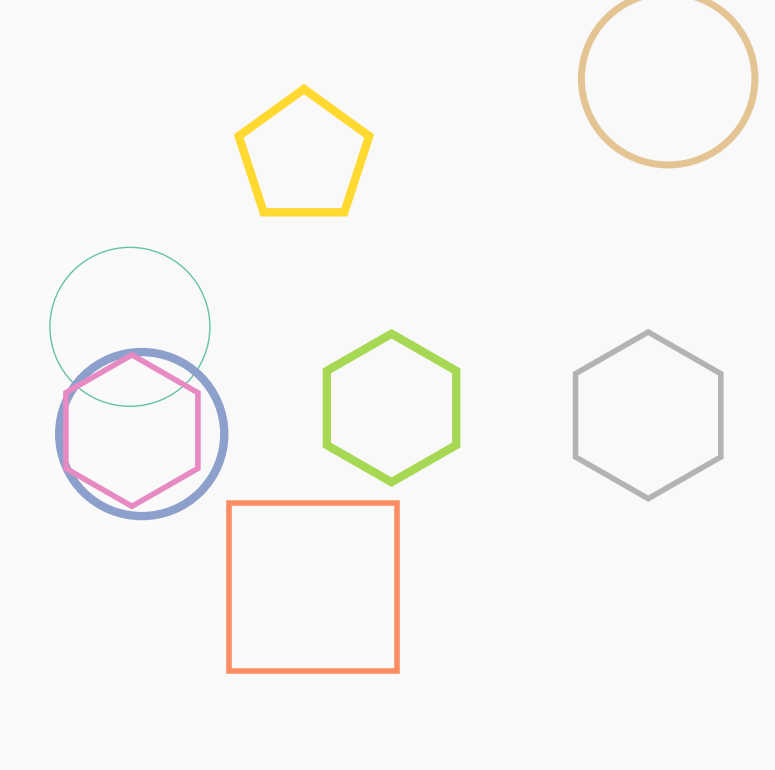[{"shape": "circle", "thickness": 0.5, "radius": 0.52, "center": [0.168, 0.576]}, {"shape": "square", "thickness": 2, "radius": 0.55, "center": [0.404, 0.238]}, {"shape": "circle", "thickness": 3, "radius": 0.53, "center": [0.183, 0.436]}, {"shape": "hexagon", "thickness": 2, "radius": 0.49, "center": [0.17, 0.441]}, {"shape": "hexagon", "thickness": 3, "radius": 0.48, "center": [0.505, 0.47]}, {"shape": "pentagon", "thickness": 3, "radius": 0.44, "center": [0.392, 0.796]}, {"shape": "circle", "thickness": 2.5, "radius": 0.56, "center": [0.862, 0.898]}, {"shape": "hexagon", "thickness": 2, "radius": 0.54, "center": [0.836, 0.461]}]